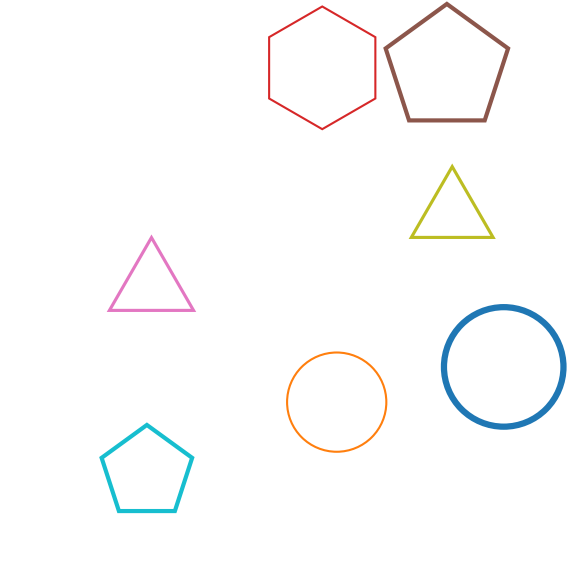[{"shape": "circle", "thickness": 3, "radius": 0.52, "center": [0.872, 0.364]}, {"shape": "circle", "thickness": 1, "radius": 0.43, "center": [0.583, 0.303]}, {"shape": "hexagon", "thickness": 1, "radius": 0.53, "center": [0.558, 0.882]}, {"shape": "pentagon", "thickness": 2, "radius": 0.56, "center": [0.774, 0.881]}, {"shape": "triangle", "thickness": 1.5, "radius": 0.42, "center": [0.262, 0.504]}, {"shape": "triangle", "thickness": 1.5, "radius": 0.41, "center": [0.783, 0.629]}, {"shape": "pentagon", "thickness": 2, "radius": 0.41, "center": [0.254, 0.181]}]